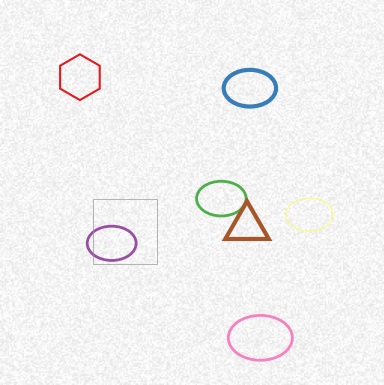[{"shape": "hexagon", "thickness": 1.5, "radius": 0.3, "center": [0.208, 0.8]}, {"shape": "oval", "thickness": 3, "radius": 0.34, "center": [0.649, 0.771]}, {"shape": "oval", "thickness": 2, "radius": 0.32, "center": [0.575, 0.484]}, {"shape": "oval", "thickness": 2, "radius": 0.32, "center": [0.29, 0.368]}, {"shape": "oval", "thickness": 0.5, "radius": 0.31, "center": [0.803, 0.443]}, {"shape": "triangle", "thickness": 3, "radius": 0.33, "center": [0.642, 0.412]}, {"shape": "oval", "thickness": 2, "radius": 0.42, "center": [0.676, 0.123]}, {"shape": "square", "thickness": 0.5, "radius": 0.42, "center": [0.325, 0.399]}]